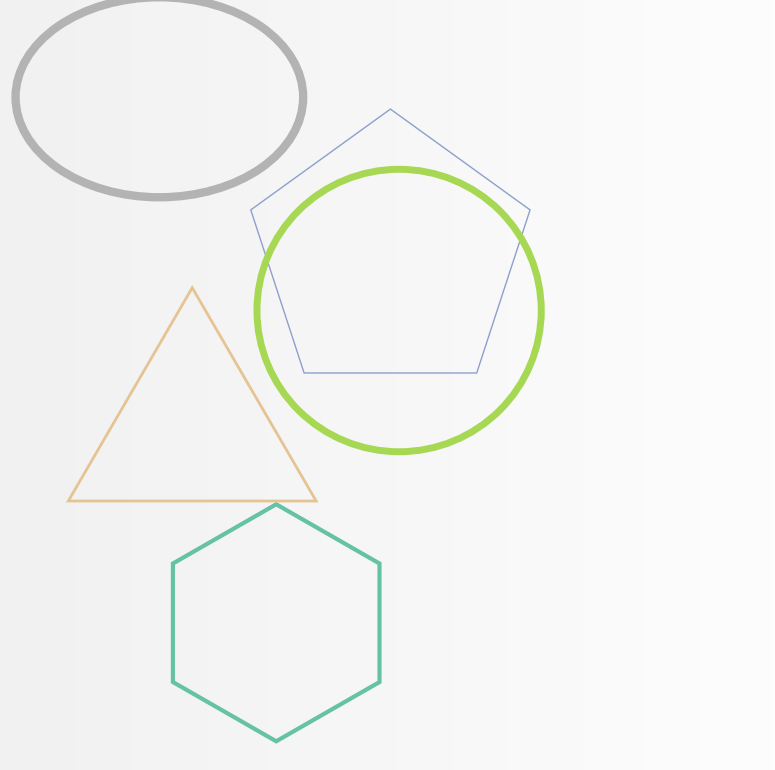[{"shape": "hexagon", "thickness": 1.5, "radius": 0.77, "center": [0.356, 0.191]}, {"shape": "pentagon", "thickness": 0.5, "radius": 0.95, "center": [0.504, 0.669]}, {"shape": "circle", "thickness": 2.5, "radius": 0.92, "center": [0.515, 0.597]}, {"shape": "triangle", "thickness": 1, "radius": 0.92, "center": [0.248, 0.442]}, {"shape": "oval", "thickness": 3, "radius": 0.93, "center": [0.206, 0.874]}]